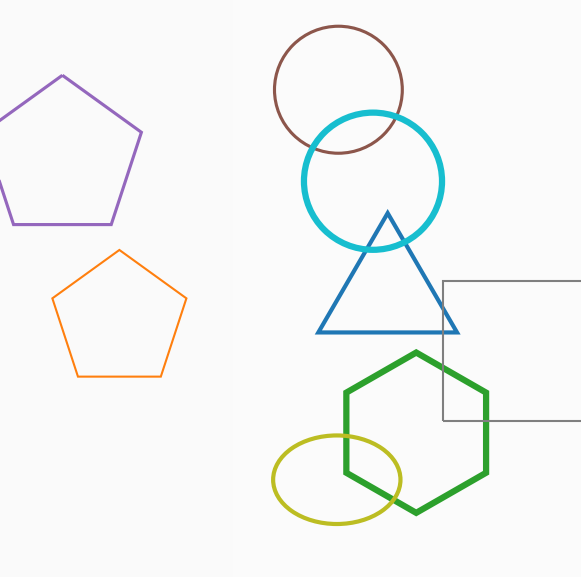[{"shape": "triangle", "thickness": 2, "radius": 0.69, "center": [0.667, 0.492]}, {"shape": "pentagon", "thickness": 1, "radius": 0.61, "center": [0.205, 0.445]}, {"shape": "hexagon", "thickness": 3, "radius": 0.69, "center": [0.716, 0.25]}, {"shape": "pentagon", "thickness": 1.5, "radius": 0.71, "center": [0.107, 0.726]}, {"shape": "circle", "thickness": 1.5, "radius": 0.55, "center": [0.582, 0.844]}, {"shape": "square", "thickness": 1, "radius": 0.61, "center": [0.883, 0.392]}, {"shape": "oval", "thickness": 2, "radius": 0.55, "center": [0.579, 0.168]}, {"shape": "circle", "thickness": 3, "radius": 0.59, "center": [0.642, 0.685]}]